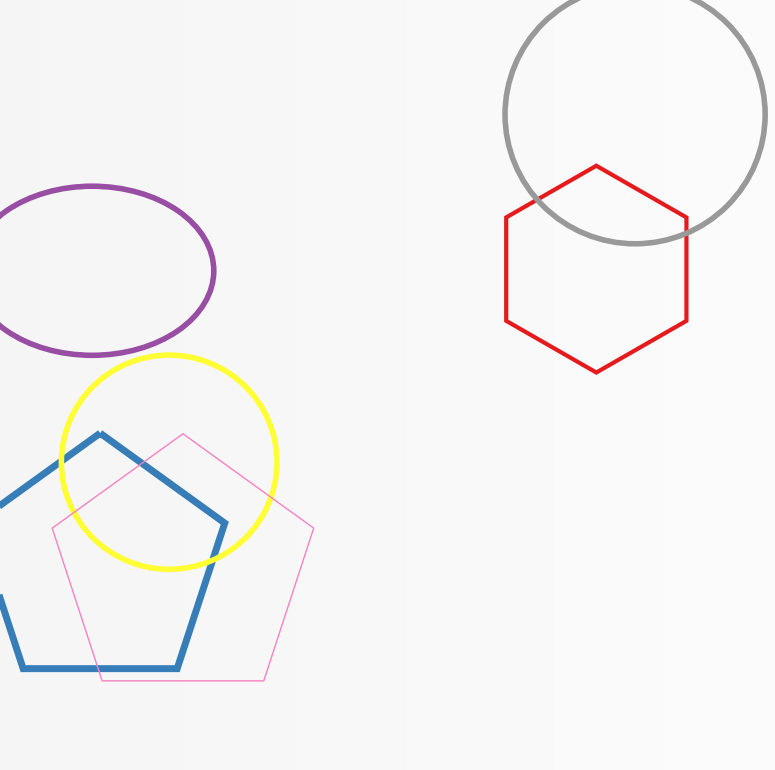[{"shape": "hexagon", "thickness": 1.5, "radius": 0.67, "center": [0.769, 0.65]}, {"shape": "pentagon", "thickness": 2.5, "radius": 0.85, "center": [0.129, 0.268]}, {"shape": "oval", "thickness": 2, "radius": 0.78, "center": [0.119, 0.648]}, {"shape": "circle", "thickness": 2, "radius": 0.7, "center": [0.218, 0.4]}, {"shape": "pentagon", "thickness": 0.5, "radius": 0.89, "center": [0.236, 0.259]}, {"shape": "circle", "thickness": 2, "radius": 0.84, "center": [0.819, 0.851]}]